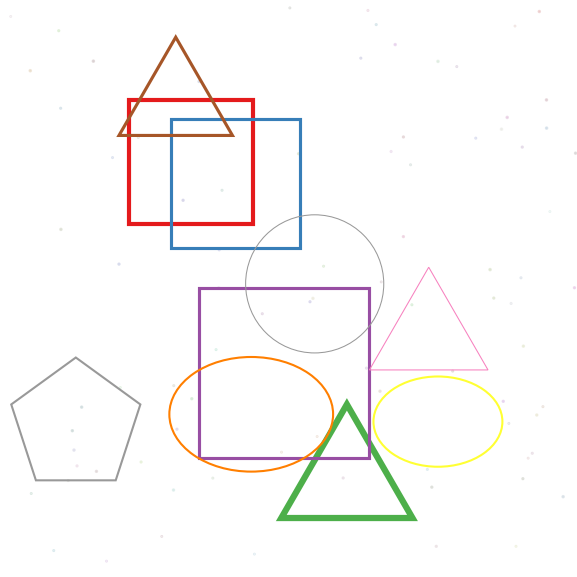[{"shape": "square", "thickness": 2, "radius": 0.54, "center": [0.331, 0.718]}, {"shape": "square", "thickness": 1.5, "radius": 0.56, "center": [0.407, 0.682]}, {"shape": "triangle", "thickness": 3, "radius": 0.66, "center": [0.601, 0.168]}, {"shape": "square", "thickness": 1.5, "radius": 0.74, "center": [0.492, 0.353]}, {"shape": "oval", "thickness": 1, "radius": 0.71, "center": [0.435, 0.282]}, {"shape": "oval", "thickness": 1, "radius": 0.56, "center": [0.758, 0.269]}, {"shape": "triangle", "thickness": 1.5, "radius": 0.57, "center": [0.304, 0.821]}, {"shape": "triangle", "thickness": 0.5, "radius": 0.59, "center": [0.742, 0.418]}, {"shape": "pentagon", "thickness": 1, "radius": 0.59, "center": [0.131, 0.262]}, {"shape": "circle", "thickness": 0.5, "radius": 0.6, "center": [0.545, 0.508]}]